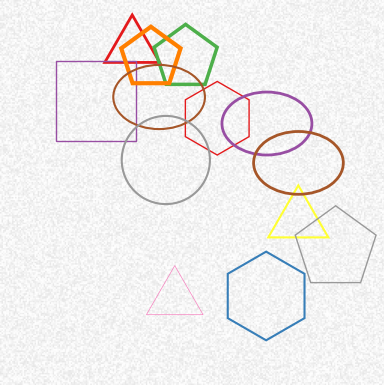[{"shape": "hexagon", "thickness": 1, "radius": 0.48, "center": [0.564, 0.693]}, {"shape": "triangle", "thickness": 2, "radius": 0.41, "center": [0.343, 0.879]}, {"shape": "hexagon", "thickness": 1.5, "radius": 0.58, "center": [0.691, 0.231]}, {"shape": "pentagon", "thickness": 2.5, "radius": 0.43, "center": [0.482, 0.851]}, {"shape": "oval", "thickness": 2, "radius": 0.58, "center": [0.693, 0.679]}, {"shape": "square", "thickness": 1, "radius": 0.52, "center": [0.25, 0.737]}, {"shape": "pentagon", "thickness": 3, "radius": 0.41, "center": [0.392, 0.849]}, {"shape": "triangle", "thickness": 1.5, "radius": 0.45, "center": [0.775, 0.428]}, {"shape": "oval", "thickness": 2, "radius": 0.58, "center": [0.775, 0.577]}, {"shape": "oval", "thickness": 1.5, "radius": 0.6, "center": [0.413, 0.748]}, {"shape": "triangle", "thickness": 0.5, "radius": 0.43, "center": [0.454, 0.225]}, {"shape": "circle", "thickness": 1.5, "radius": 0.57, "center": [0.431, 0.584]}, {"shape": "pentagon", "thickness": 1, "radius": 0.55, "center": [0.872, 0.355]}]